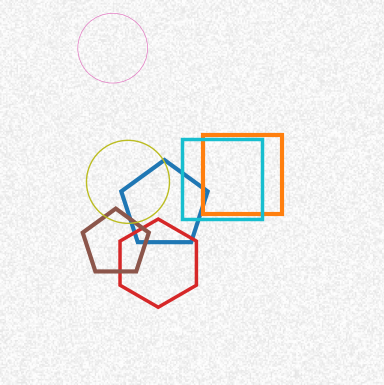[{"shape": "pentagon", "thickness": 3, "radius": 0.59, "center": [0.427, 0.466]}, {"shape": "square", "thickness": 3, "radius": 0.51, "center": [0.629, 0.548]}, {"shape": "hexagon", "thickness": 2.5, "radius": 0.57, "center": [0.411, 0.316]}, {"shape": "pentagon", "thickness": 3, "radius": 0.45, "center": [0.301, 0.368]}, {"shape": "circle", "thickness": 0.5, "radius": 0.45, "center": [0.293, 0.875]}, {"shape": "circle", "thickness": 1, "radius": 0.54, "center": [0.332, 0.528]}, {"shape": "square", "thickness": 2.5, "radius": 0.52, "center": [0.578, 0.536]}]